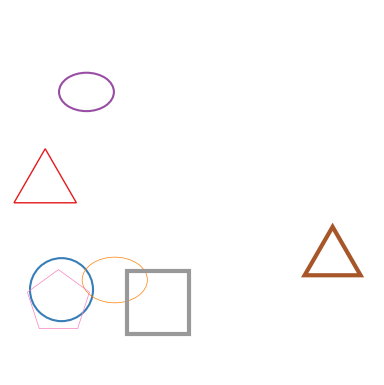[{"shape": "triangle", "thickness": 1, "radius": 0.47, "center": [0.117, 0.52]}, {"shape": "circle", "thickness": 1.5, "radius": 0.41, "center": [0.16, 0.248]}, {"shape": "oval", "thickness": 1.5, "radius": 0.36, "center": [0.225, 0.761]}, {"shape": "oval", "thickness": 0.5, "radius": 0.42, "center": [0.298, 0.273]}, {"shape": "triangle", "thickness": 3, "radius": 0.42, "center": [0.864, 0.327]}, {"shape": "pentagon", "thickness": 0.5, "radius": 0.42, "center": [0.152, 0.215]}, {"shape": "square", "thickness": 3, "radius": 0.41, "center": [0.41, 0.214]}]